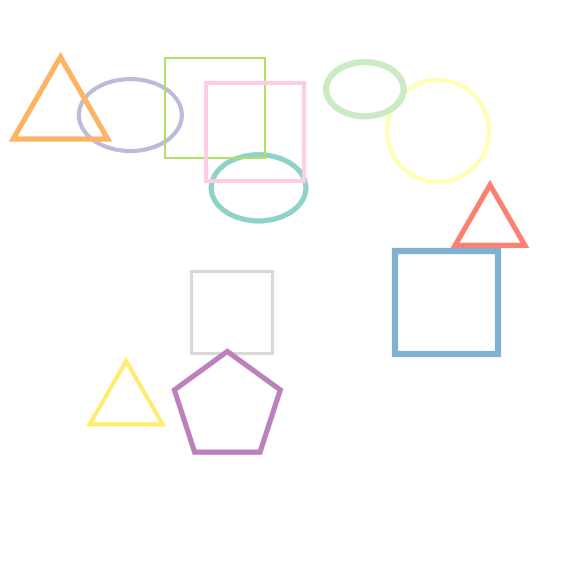[{"shape": "oval", "thickness": 2.5, "radius": 0.41, "center": [0.448, 0.674]}, {"shape": "circle", "thickness": 2, "radius": 0.44, "center": [0.759, 0.772]}, {"shape": "oval", "thickness": 2, "radius": 0.45, "center": [0.226, 0.8]}, {"shape": "triangle", "thickness": 2.5, "radius": 0.35, "center": [0.848, 0.609]}, {"shape": "square", "thickness": 3, "radius": 0.44, "center": [0.773, 0.475]}, {"shape": "triangle", "thickness": 2.5, "radius": 0.47, "center": [0.105, 0.806]}, {"shape": "square", "thickness": 1, "radius": 0.43, "center": [0.372, 0.812]}, {"shape": "square", "thickness": 2, "radius": 0.42, "center": [0.442, 0.77]}, {"shape": "square", "thickness": 1.5, "radius": 0.35, "center": [0.4, 0.459]}, {"shape": "pentagon", "thickness": 2.5, "radius": 0.48, "center": [0.394, 0.294]}, {"shape": "oval", "thickness": 3, "radius": 0.34, "center": [0.632, 0.845]}, {"shape": "triangle", "thickness": 2, "radius": 0.36, "center": [0.218, 0.301]}]